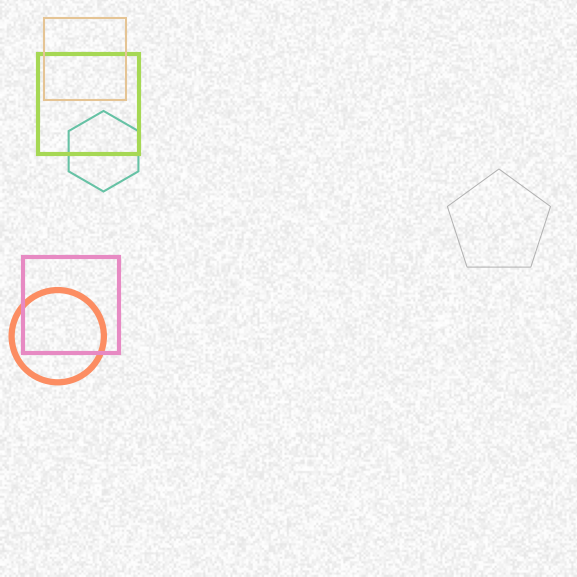[{"shape": "hexagon", "thickness": 1, "radius": 0.35, "center": [0.179, 0.737]}, {"shape": "circle", "thickness": 3, "radius": 0.4, "center": [0.1, 0.417]}, {"shape": "square", "thickness": 2, "radius": 0.42, "center": [0.123, 0.471]}, {"shape": "square", "thickness": 2, "radius": 0.44, "center": [0.153, 0.819]}, {"shape": "square", "thickness": 1, "radius": 0.36, "center": [0.147, 0.897]}, {"shape": "pentagon", "thickness": 0.5, "radius": 0.47, "center": [0.864, 0.613]}]